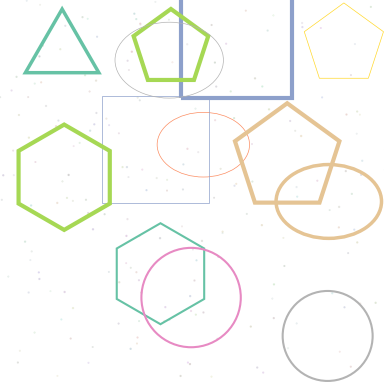[{"shape": "hexagon", "thickness": 1.5, "radius": 0.66, "center": [0.417, 0.289]}, {"shape": "triangle", "thickness": 2.5, "radius": 0.55, "center": [0.161, 0.866]}, {"shape": "oval", "thickness": 0.5, "radius": 0.6, "center": [0.528, 0.624]}, {"shape": "square", "thickness": 3, "radius": 0.73, "center": [0.614, 0.892]}, {"shape": "square", "thickness": 0.5, "radius": 0.69, "center": [0.404, 0.611]}, {"shape": "circle", "thickness": 1.5, "radius": 0.65, "center": [0.496, 0.227]}, {"shape": "hexagon", "thickness": 3, "radius": 0.68, "center": [0.167, 0.54]}, {"shape": "pentagon", "thickness": 3, "radius": 0.51, "center": [0.444, 0.875]}, {"shape": "pentagon", "thickness": 0.5, "radius": 0.54, "center": [0.893, 0.884]}, {"shape": "oval", "thickness": 2.5, "radius": 0.68, "center": [0.854, 0.477]}, {"shape": "pentagon", "thickness": 3, "radius": 0.71, "center": [0.746, 0.589]}, {"shape": "circle", "thickness": 1.5, "radius": 0.58, "center": [0.851, 0.127]}, {"shape": "oval", "thickness": 0.5, "radius": 0.7, "center": [0.44, 0.844]}]